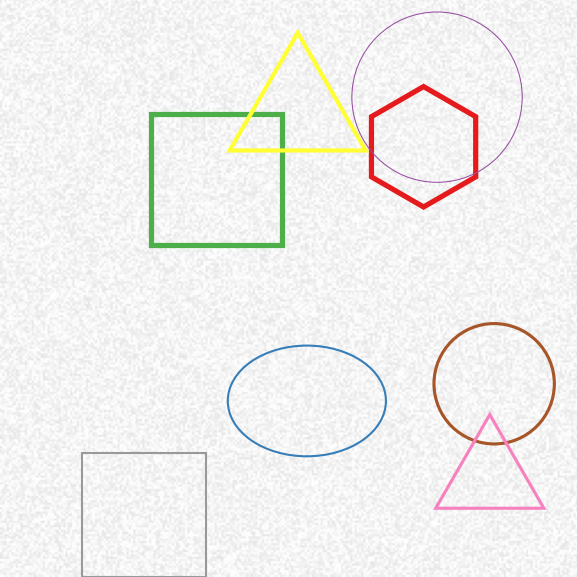[{"shape": "hexagon", "thickness": 2.5, "radius": 0.52, "center": [0.733, 0.745]}, {"shape": "oval", "thickness": 1, "radius": 0.68, "center": [0.531, 0.305]}, {"shape": "square", "thickness": 2.5, "radius": 0.57, "center": [0.374, 0.688]}, {"shape": "circle", "thickness": 0.5, "radius": 0.74, "center": [0.757, 0.831]}, {"shape": "triangle", "thickness": 2, "radius": 0.68, "center": [0.516, 0.807]}, {"shape": "circle", "thickness": 1.5, "radius": 0.52, "center": [0.856, 0.335]}, {"shape": "triangle", "thickness": 1.5, "radius": 0.54, "center": [0.848, 0.173]}, {"shape": "square", "thickness": 1, "radius": 0.54, "center": [0.249, 0.107]}]